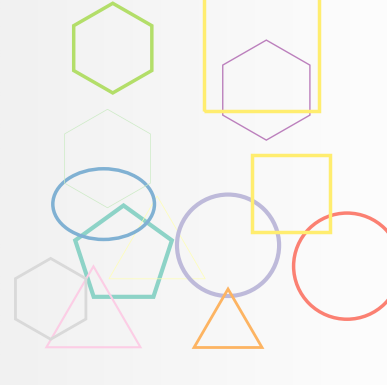[{"shape": "pentagon", "thickness": 3, "radius": 0.66, "center": [0.319, 0.335]}, {"shape": "triangle", "thickness": 0.5, "radius": 0.72, "center": [0.405, 0.348]}, {"shape": "circle", "thickness": 3, "radius": 0.66, "center": [0.589, 0.363]}, {"shape": "circle", "thickness": 2.5, "radius": 0.69, "center": [0.896, 0.309]}, {"shape": "oval", "thickness": 2.5, "radius": 0.66, "center": [0.267, 0.47]}, {"shape": "triangle", "thickness": 2, "radius": 0.51, "center": [0.588, 0.148]}, {"shape": "hexagon", "thickness": 2.5, "radius": 0.58, "center": [0.291, 0.875]}, {"shape": "triangle", "thickness": 1.5, "radius": 0.7, "center": [0.241, 0.168]}, {"shape": "hexagon", "thickness": 2, "radius": 0.52, "center": [0.131, 0.224]}, {"shape": "hexagon", "thickness": 1, "radius": 0.65, "center": [0.687, 0.766]}, {"shape": "hexagon", "thickness": 0.5, "radius": 0.64, "center": [0.277, 0.588]}, {"shape": "square", "thickness": 2.5, "radius": 0.74, "center": [0.675, 0.86]}, {"shape": "square", "thickness": 2.5, "radius": 0.5, "center": [0.752, 0.498]}]